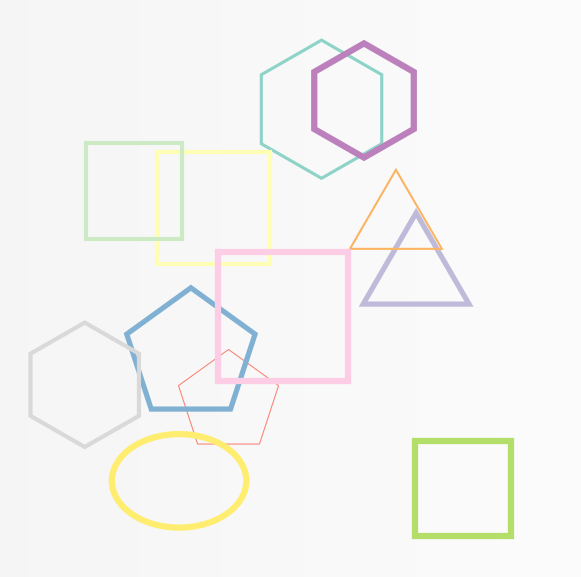[{"shape": "hexagon", "thickness": 1.5, "radius": 0.6, "center": [0.553, 0.81]}, {"shape": "square", "thickness": 2, "radius": 0.48, "center": [0.367, 0.639]}, {"shape": "triangle", "thickness": 2.5, "radius": 0.53, "center": [0.716, 0.525]}, {"shape": "pentagon", "thickness": 0.5, "radius": 0.45, "center": [0.393, 0.303]}, {"shape": "pentagon", "thickness": 2.5, "radius": 0.58, "center": [0.328, 0.385]}, {"shape": "triangle", "thickness": 1, "radius": 0.46, "center": [0.681, 0.614]}, {"shape": "square", "thickness": 3, "radius": 0.41, "center": [0.796, 0.153]}, {"shape": "square", "thickness": 3, "radius": 0.56, "center": [0.486, 0.451]}, {"shape": "hexagon", "thickness": 2, "radius": 0.54, "center": [0.146, 0.333]}, {"shape": "hexagon", "thickness": 3, "radius": 0.49, "center": [0.626, 0.825]}, {"shape": "square", "thickness": 2, "radius": 0.41, "center": [0.231, 0.668]}, {"shape": "oval", "thickness": 3, "radius": 0.58, "center": [0.308, 0.167]}]